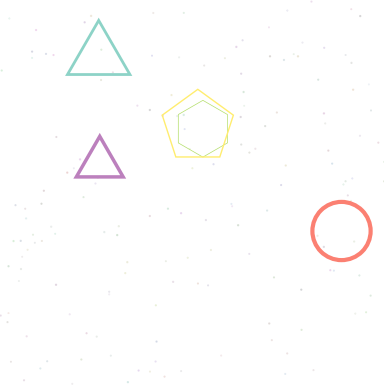[{"shape": "triangle", "thickness": 2, "radius": 0.47, "center": [0.256, 0.853]}, {"shape": "circle", "thickness": 3, "radius": 0.38, "center": [0.887, 0.4]}, {"shape": "hexagon", "thickness": 0.5, "radius": 0.37, "center": [0.527, 0.666]}, {"shape": "triangle", "thickness": 2.5, "radius": 0.35, "center": [0.259, 0.576]}, {"shape": "pentagon", "thickness": 1, "radius": 0.49, "center": [0.514, 0.671]}]